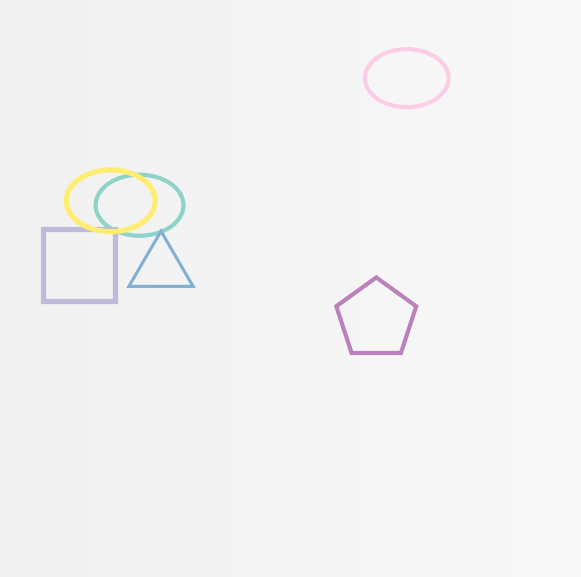[{"shape": "oval", "thickness": 2, "radius": 0.38, "center": [0.24, 0.644]}, {"shape": "square", "thickness": 2.5, "radius": 0.31, "center": [0.136, 0.541]}, {"shape": "triangle", "thickness": 1.5, "radius": 0.32, "center": [0.277, 0.535]}, {"shape": "oval", "thickness": 2, "radius": 0.36, "center": [0.7, 0.864]}, {"shape": "pentagon", "thickness": 2, "radius": 0.36, "center": [0.647, 0.446]}, {"shape": "oval", "thickness": 2.5, "radius": 0.38, "center": [0.19, 0.651]}]